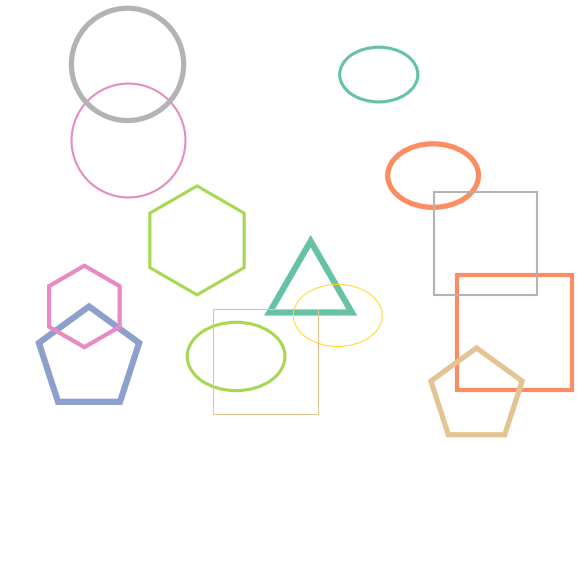[{"shape": "triangle", "thickness": 3, "radius": 0.41, "center": [0.538, 0.499]}, {"shape": "oval", "thickness": 1.5, "radius": 0.34, "center": [0.656, 0.87]}, {"shape": "square", "thickness": 2, "radius": 0.5, "center": [0.891, 0.424]}, {"shape": "oval", "thickness": 2.5, "radius": 0.39, "center": [0.75, 0.695]}, {"shape": "pentagon", "thickness": 3, "radius": 0.46, "center": [0.154, 0.377]}, {"shape": "circle", "thickness": 1, "radius": 0.49, "center": [0.223, 0.756]}, {"shape": "hexagon", "thickness": 2, "radius": 0.35, "center": [0.146, 0.468]}, {"shape": "hexagon", "thickness": 1.5, "radius": 0.47, "center": [0.341, 0.583]}, {"shape": "oval", "thickness": 1.5, "radius": 0.42, "center": [0.409, 0.382]}, {"shape": "oval", "thickness": 0.5, "radius": 0.38, "center": [0.585, 0.453]}, {"shape": "square", "thickness": 0.5, "radius": 0.45, "center": [0.46, 0.373]}, {"shape": "pentagon", "thickness": 2.5, "radius": 0.42, "center": [0.825, 0.314]}, {"shape": "circle", "thickness": 2.5, "radius": 0.49, "center": [0.221, 0.888]}, {"shape": "square", "thickness": 1, "radius": 0.45, "center": [0.841, 0.577]}]